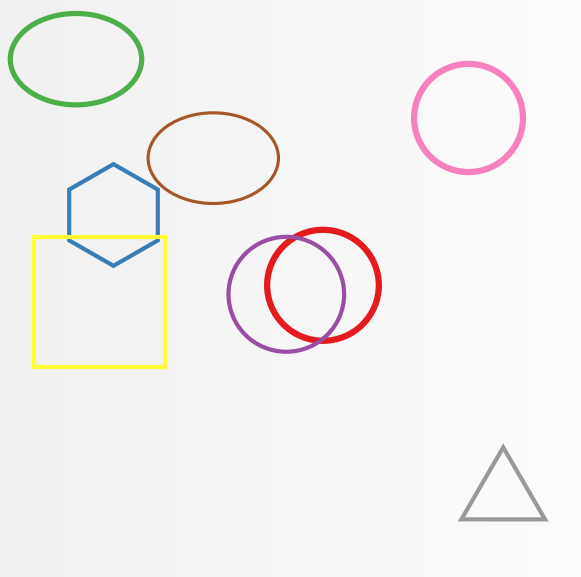[{"shape": "circle", "thickness": 3, "radius": 0.48, "center": [0.556, 0.505]}, {"shape": "hexagon", "thickness": 2, "radius": 0.44, "center": [0.195, 0.627]}, {"shape": "oval", "thickness": 2.5, "radius": 0.57, "center": [0.131, 0.897]}, {"shape": "circle", "thickness": 2, "radius": 0.5, "center": [0.493, 0.49]}, {"shape": "square", "thickness": 2, "radius": 0.56, "center": [0.171, 0.477]}, {"shape": "oval", "thickness": 1.5, "radius": 0.56, "center": [0.367, 0.725]}, {"shape": "circle", "thickness": 3, "radius": 0.47, "center": [0.806, 0.795]}, {"shape": "triangle", "thickness": 2, "radius": 0.42, "center": [0.866, 0.141]}]